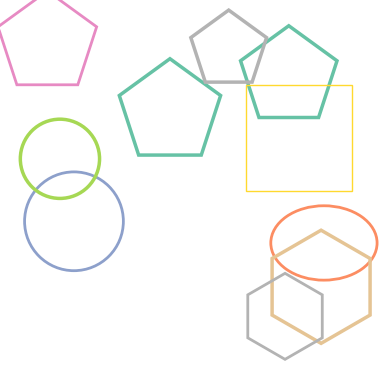[{"shape": "pentagon", "thickness": 2.5, "radius": 0.66, "center": [0.75, 0.801]}, {"shape": "pentagon", "thickness": 2.5, "radius": 0.69, "center": [0.441, 0.709]}, {"shape": "oval", "thickness": 2, "radius": 0.69, "center": [0.841, 0.369]}, {"shape": "circle", "thickness": 2, "radius": 0.64, "center": [0.192, 0.425]}, {"shape": "pentagon", "thickness": 2, "radius": 0.67, "center": [0.123, 0.889]}, {"shape": "circle", "thickness": 2.5, "radius": 0.51, "center": [0.156, 0.588]}, {"shape": "square", "thickness": 1, "radius": 0.69, "center": [0.778, 0.641]}, {"shape": "hexagon", "thickness": 2.5, "radius": 0.73, "center": [0.834, 0.255]}, {"shape": "pentagon", "thickness": 2.5, "radius": 0.52, "center": [0.594, 0.87]}, {"shape": "hexagon", "thickness": 2, "radius": 0.56, "center": [0.74, 0.178]}]